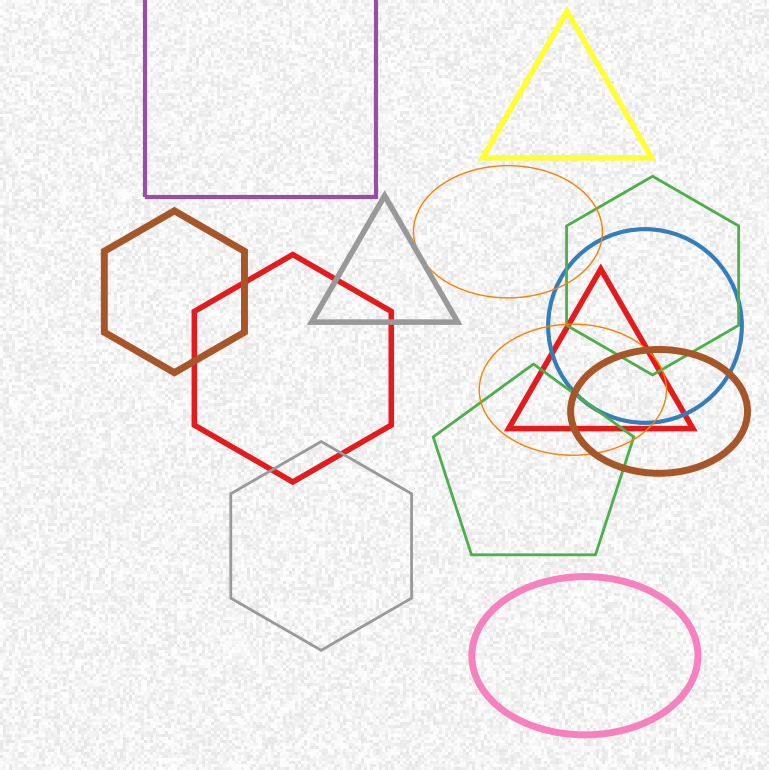[{"shape": "triangle", "thickness": 2, "radius": 0.69, "center": [0.78, 0.512]}, {"shape": "hexagon", "thickness": 2, "radius": 0.74, "center": [0.38, 0.522]}, {"shape": "circle", "thickness": 1.5, "radius": 0.63, "center": [0.838, 0.577]}, {"shape": "pentagon", "thickness": 1, "radius": 0.68, "center": [0.693, 0.39]}, {"shape": "hexagon", "thickness": 1, "radius": 0.65, "center": [0.848, 0.642]}, {"shape": "square", "thickness": 1.5, "radius": 0.75, "center": [0.339, 0.893]}, {"shape": "oval", "thickness": 0.5, "radius": 0.61, "center": [0.66, 0.699]}, {"shape": "oval", "thickness": 0.5, "radius": 0.61, "center": [0.744, 0.494]}, {"shape": "triangle", "thickness": 2, "radius": 0.63, "center": [0.736, 0.858]}, {"shape": "hexagon", "thickness": 2.5, "radius": 0.53, "center": [0.226, 0.621]}, {"shape": "oval", "thickness": 2.5, "radius": 0.57, "center": [0.856, 0.466]}, {"shape": "oval", "thickness": 2.5, "radius": 0.73, "center": [0.76, 0.148]}, {"shape": "hexagon", "thickness": 1, "radius": 0.68, "center": [0.417, 0.291]}, {"shape": "triangle", "thickness": 2, "radius": 0.55, "center": [0.5, 0.636]}]